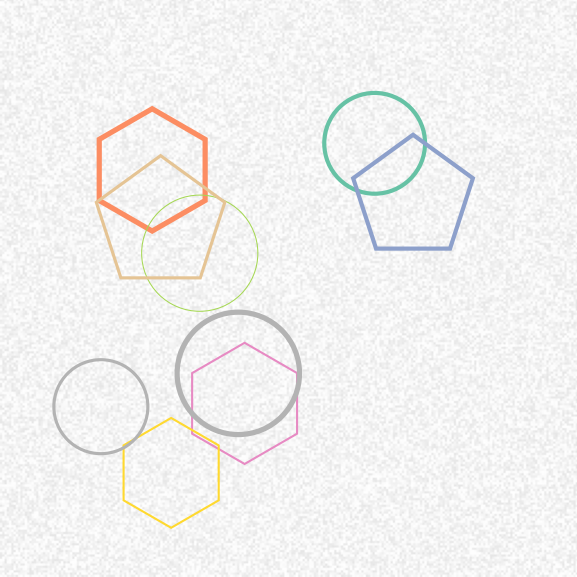[{"shape": "circle", "thickness": 2, "radius": 0.44, "center": [0.649, 0.751]}, {"shape": "hexagon", "thickness": 2.5, "radius": 0.53, "center": [0.264, 0.705]}, {"shape": "pentagon", "thickness": 2, "radius": 0.54, "center": [0.715, 0.657]}, {"shape": "hexagon", "thickness": 1, "radius": 0.52, "center": [0.424, 0.301]}, {"shape": "circle", "thickness": 0.5, "radius": 0.5, "center": [0.346, 0.561]}, {"shape": "hexagon", "thickness": 1, "radius": 0.48, "center": [0.296, 0.18]}, {"shape": "pentagon", "thickness": 1.5, "radius": 0.58, "center": [0.278, 0.613]}, {"shape": "circle", "thickness": 2.5, "radius": 0.53, "center": [0.413, 0.353]}, {"shape": "circle", "thickness": 1.5, "radius": 0.41, "center": [0.175, 0.295]}]